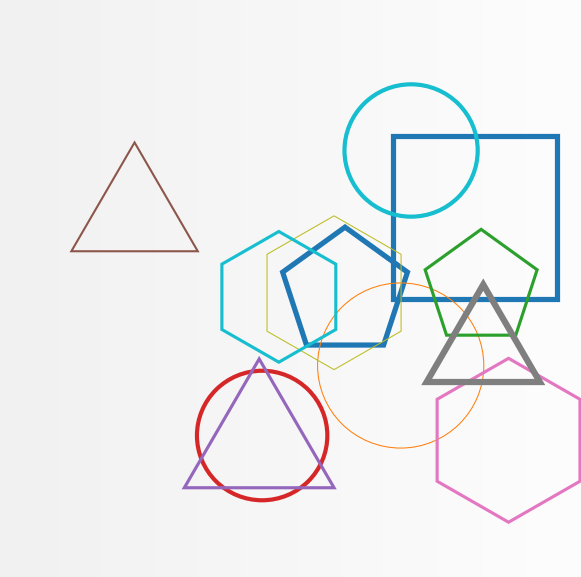[{"shape": "square", "thickness": 2.5, "radius": 0.71, "center": [0.817, 0.623]}, {"shape": "pentagon", "thickness": 2.5, "radius": 0.56, "center": [0.594, 0.493]}, {"shape": "circle", "thickness": 0.5, "radius": 0.71, "center": [0.689, 0.366]}, {"shape": "pentagon", "thickness": 1.5, "radius": 0.51, "center": [0.828, 0.501]}, {"shape": "circle", "thickness": 2, "radius": 0.56, "center": [0.451, 0.245]}, {"shape": "triangle", "thickness": 1.5, "radius": 0.74, "center": [0.446, 0.229]}, {"shape": "triangle", "thickness": 1, "radius": 0.63, "center": [0.232, 0.627]}, {"shape": "hexagon", "thickness": 1.5, "radius": 0.71, "center": [0.875, 0.237]}, {"shape": "triangle", "thickness": 3, "radius": 0.56, "center": [0.831, 0.394]}, {"shape": "hexagon", "thickness": 0.5, "radius": 0.67, "center": [0.575, 0.492]}, {"shape": "hexagon", "thickness": 1.5, "radius": 0.57, "center": [0.48, 0.485]}, {"shape": "circle", "thickness": 2, "radius": 0.57, "center": [0.707, 0.739]}]